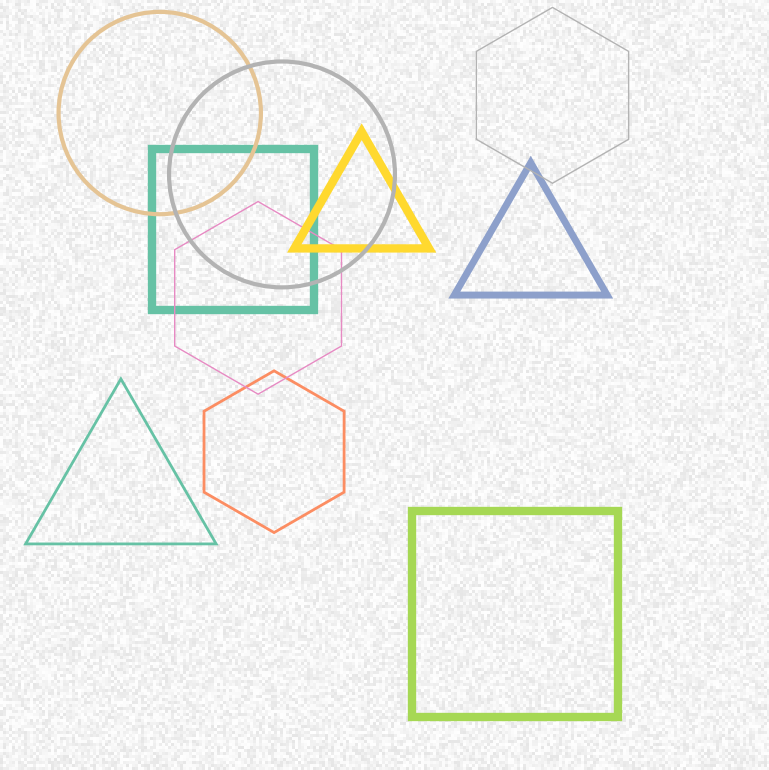[{"shape": "triangle", "thickness": 1, "radius": 0.71, "center": [0.157, 0.365]}, {"shape": "square", "thickness": 3, "radius": 0.52, "center": [0.302, 0.702]}, {"shape": "hexagon", "thickness": 1, "radius": 0.53, "center": [0.356, 0.413]}, {"shape": "triangle", "thickness": 2.5, "radius": 0.57, "center": [0.689, 0.674]}, {"shape": "hexagon", "thickness": 0.5, "radius": 0.63, "center": [0.335, 0.613]}, {"shape": "square", "thickness": 3, "radius": 0.67, "center": [0.669, 0.203]}, {"shape": "triangle", "thickness": 3, "radius": 0.51, "center": [0.47, 0.728]}, {"shape": "circle", "thickness": 1.5, "radius": 0.66, "center": [0.207, 0.853]}, {"shape": "circle", "thickness": 1.5, "radius": 0.73, "center": [0.366, 0.773]}, {"shape": "hexagon", "thickness": 0.5, "radius": 0.57, "center": [0.718, 0.876]}]